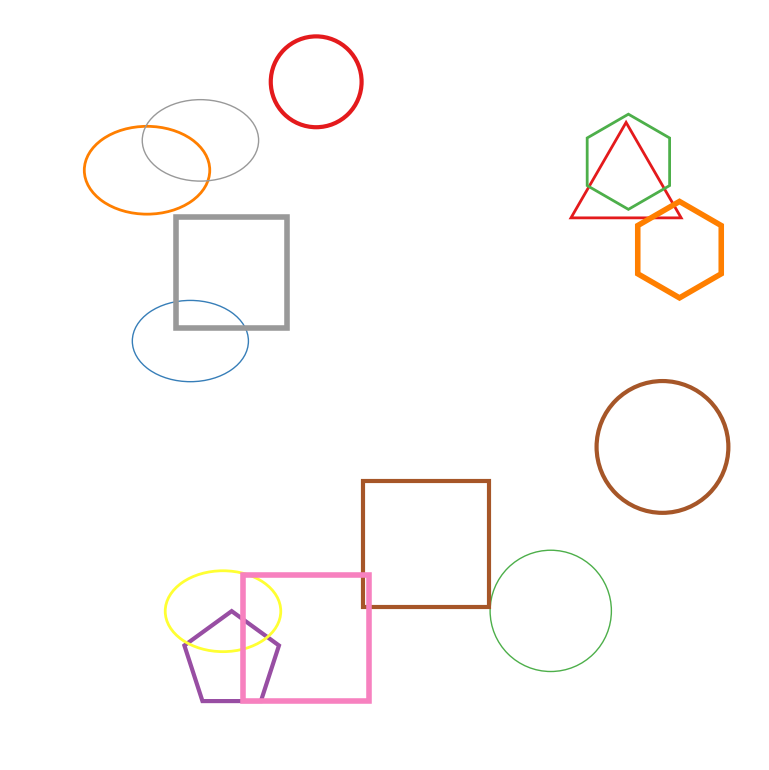[{"shape": "circle", "thickness": 1.5, "radius": 0.29, "center": [0.411, 0.894]}, {"shape": "triangle", "thickness": 1, "radius": 0.41, "center": [0.813, 0.758]}, {"shape": "oval", "thickness": 0.5, "radius": 0.38, "center": [0.247, 0.557]}, {"shape": "hexagon", "thickness": 1, "radius": 0.31, "center": [0.816, 0.79]}, {"shape": "circle", "thickness": 0.5, "radius": 0.39, "center": [0.715, 0.207]}, {"shape": "pentagon", "thickness": 1.5, "radius": 0.32, "center": [0.301, 0.142]}, {"shape": "hexagon", "thickness": 2, "radius": 0.31, "center": [0.882, 0.676]}, {"shape": "oval", "thickness": 1, "radius": 0.41, "center": [0.191, 0.779]}, {"shape": "oval", "thickness": 1, "radius": 0.38, "center": [0.29, 0.206]}, {"shape": "square", "thickness": 1.5, "radius": 0.41, "center": [0.554, 0.294]}, {"shape": "circle", "thickness": 1.5, "radius": 0.43, "center": [0.86, 0.42]}, {"shape": "square", "thickness": 2, "radius": 0.41, "center": [0.397, 0.171]}, {"shape": "square", "thickness": 2, "radius": 0.36, "center": [0.301, 0.646]}, {"shape": "oval", "thickness": 0.5, "radius": 0.38, "center": [0.26, 0.818]}]